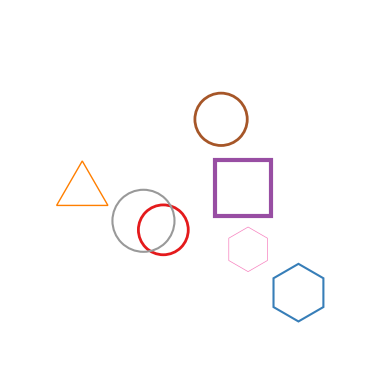[{"shape": "circle", "thickness": 2, "radius": 0.32, "center": [0.424, 0.403]}, {"shape": "hexagon", "thickness": 1.5, "radius": 0.37, "center": [0.775, 0.24]}, {"shape": "square", "thickness": 3, "radius": 0.36, "center": [0.631, 0.512]}, {"shape": "triangle", "thickness": 1, "radius": 0.38, "center": [0.214, 0.505]}, {"shape": "circle", "thickness": 2, "radius": 0.34, "center": [0.574, 0.69]}, {"shape": "hexagon", "thickness": 0.5, "radius": 0.29, "center": [0.644, 0.352]}, {"shape": "circle", "thickness": 1.5, "radius": 0.4, "center": [0.373, 0.427]}]